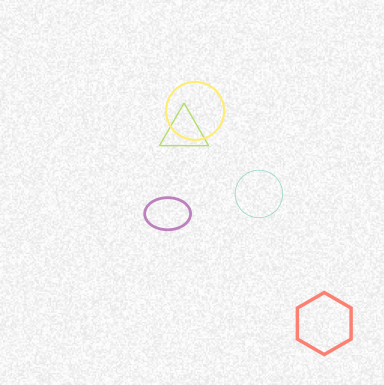[{"shape": "circle", "thickness": 0.5, "radius": 0.31, "center": [0.672, 0.496]}, {"shape": "hexagon", "thickness": 2.5, "radius": 0.4, "center": [0.842, 0.16]}, {"shape": "triangle", "thickness": 1, "radius": 0.37, "center": [0.478, 0.659]}, {"shape": "oval", "thickness": 2, "radius": 0.3, "center": [0.435, 0.445]}, {"shape": "circle", "thickness": 1.5, "radius": 0.38, "center": [0.507, 0.712]}]